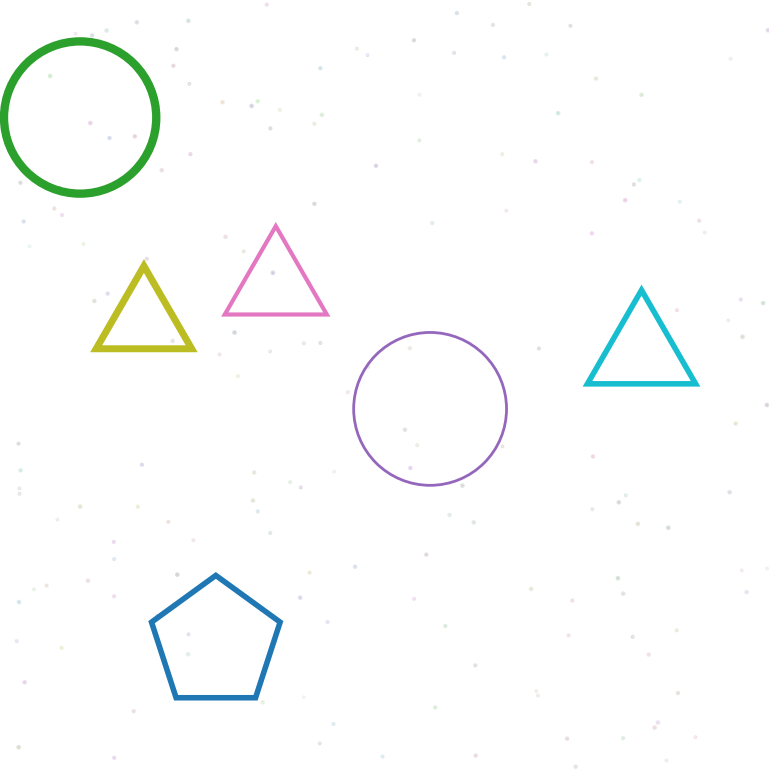[{"shape": "pentagon", "thickness": 2, "radius": 0.44, "center": [0.28, 0.165]}, {"shape": "circle", "thickness": 3, "radius": 0.49, "center": [0.104, 0.847]}, {"shape": "circle", "thickness": 1, "radius": 0.5, "center": [0.559, 0.469]}, {"shape": "triangle", "thickness": 1.5, "radius": 0.38, "center": [0.358, 0.63]}, {"shape": "triangle", "thickness": 2.5, "radius": 0.36, "center": [0.187, 0.583]}, {"shape": "triangle", "thickness": 2, "radius": 0.41, "center": [0.833, 0.542]}]